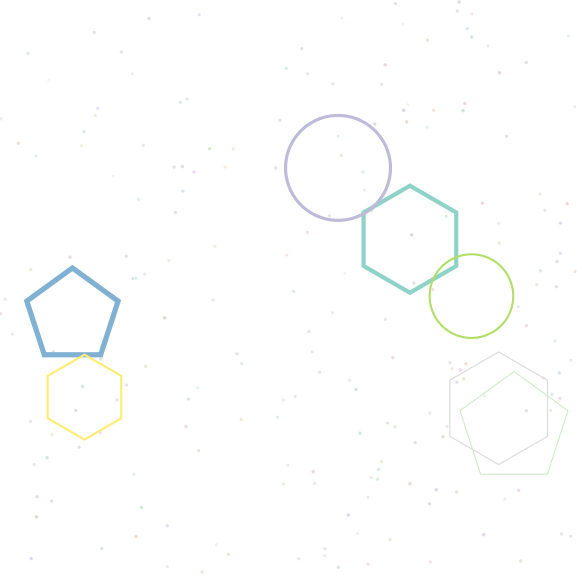[{"shape": "hexagon", "thickness": 2, "radius": 0.46, "center": [0.71, 0.585]}, {"shape": "circle", "thickness": 1.5, "radius": 0.45, "center": [0.585, 0.708]}, {"shape": "pentagon", "thickness": 2.5, "radius": 0.42, "center": [0.125, 0.452]}, {"shape": "circle", "thickness": 1, "radius": 0.36, "center": [0.816, 0.486]}, {"shape": "hexagon", "thickness": 0.5, "radius": 0.49, "center": [0.863, 0.292]}, {"shape": "pentagon", "thickness": 0.5, "radius": 0.49, "center": [0.89, 0.257]}, {"shape": "hexagon", "thickness": 1, "radius": 0.37, "center": [0.146, 0.312]}]